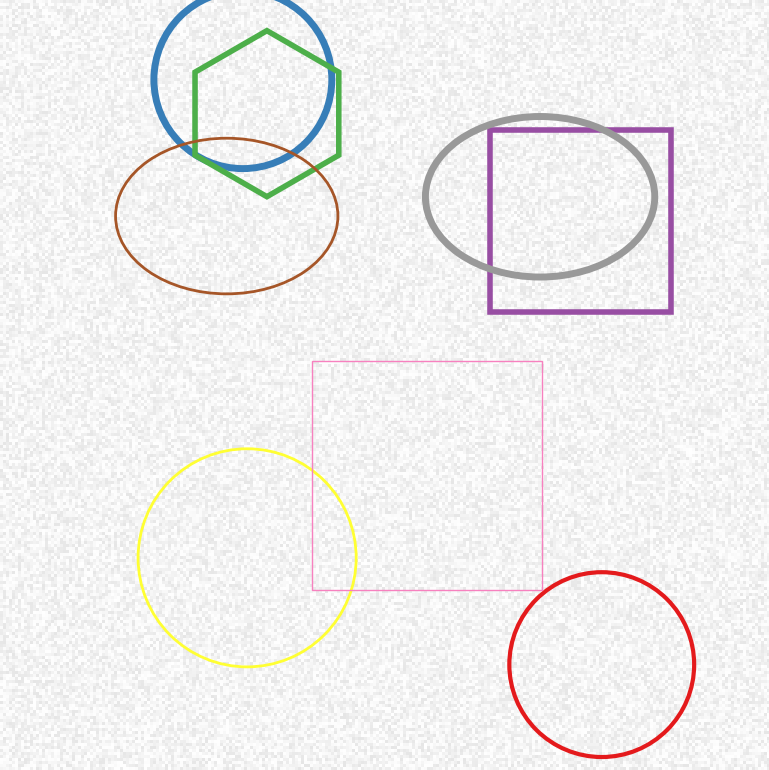[{"shape": "circle", "thickness": 1.5, "radius": 0.6, "center": [0.781, 0.137]}, {"shape": "circle", "thickness": 2.5, "radius": 0.58, "center": [0.315, 0.897]}, {"shape": "hexagon", "thickness": 2, "radius": 0.54, "center": [0.347, 0.852]}, {"shape": "square", "thickness": 2, "radius": 0.59, "center": [0.754, 0.713]}, {"shape": "circle", "thickness": 1, "radius": 0.71, "center": [0.321, 0.276]}, {"shape": "oval", "thickness": 1, "radius": 0.72, "center": [0.294, 0.719]}, {"shape": "square", "thickness": 0.5, "radius": 0.75, "center": [0.555, 0.382]}, {"shape": "oval", "thickness": 2.5, "radius": 0.74, "center": [0.701, 0.744]}]